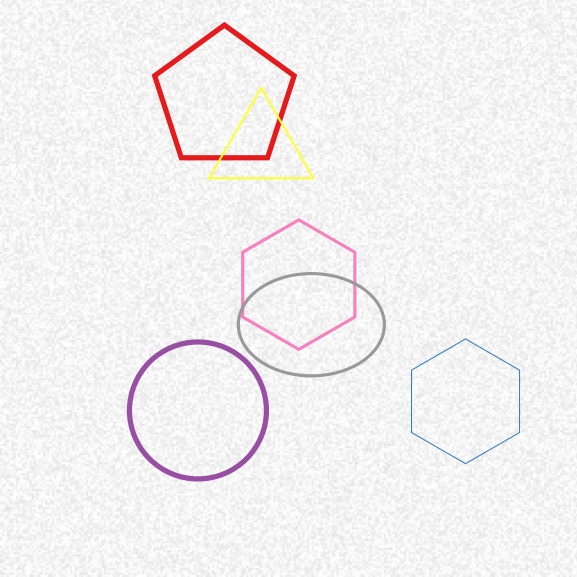[{"shape": "pentagon", "thickness": 2.5, "radius": 0.64, "center": [0.389, 0.829]}, {"shape": "hexagon", "thickness": 0.5, "radius": 0.54, "center": [0.806, 0.304]}, {"shape": "circle", "thickness": 2.5, "radius": 0.59, "center": [0.343, 0.288]}, {"shape": "triangle", "thickness": 1, "radius": 0.52, "center": [0.452, 0.743]}, {"shape": "hexagon", "thickness": 1.5, "radius": 0.56, "center": [0.517, 0.506]}, {"shape": "oval", "thickness": 1.5, "radius": 0.63, "center": [0.539, 0.437]}]